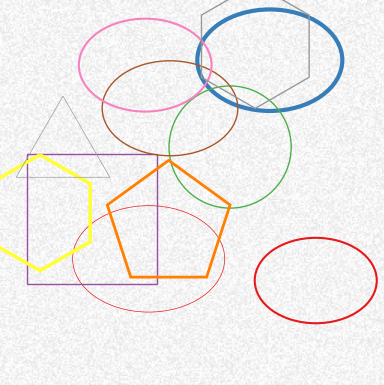[{"shape": "oval", "thickness": 0.5, "radius": 0.99, "center": [0.386, 0.328]}, {"shape": "oval", "thickness": 1.5, "radius": 0.79, "center": [0.82, 0.271]}, {"shape": "oval", "thickness": 3, "radius": 0.94, "center": [0.701, 0.844]}, {"shape": "circle", "thickness": 1, "radius": 0.79, "center": [0.598, 0.618]}, {"shape": "square", "thickness": 1, "radius": 0.84, "center": [0.239, 0.43]}, {"shape": "pentagon", "thickness": 2, "radius": 0.84, "center": [0.438, 0.416]}, {"shape": "hexagon", "thickness": 2.5, "radius": 0.75, "center": [0.104, 0.447]}, {"shape": "oval", "thickness": 1, "radius": 0.88, "center": [0.442, 0.719]}, {"shape": "oval", "thickness": 1.5, "radius": 0.86, "center": [0.377, 0.831]}, {"shape": "hexagon", "thickness": 1, "radius": 0.81, "center": [0.663, 0.88]}, {"shape": "triangle", "thickness": 0.5, "radius": 0.7, "center": [0.164, 0.61]}]